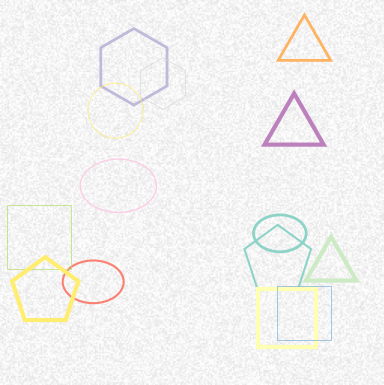[{"shape": "pentagon", "thickness": 1.5, "radius": 0.45, "center": [0.721, 0.325]}, {"shape": "oval", "thickness": 2, "radius": 0.34, "center": [0.727, 0.394]}, {"shape": "square", "thickness": 3, "radius": 0.38, "center": [0.746, 0.175]}, {"shape": "hexagon", "thickness": 2, "radius": 0.5, "center": [0.348, 0.826]}, {"shape": "oval", "thickness": 1.5, "radius": 0.4, "center": [0.242, 0.268]}, {"shape": "square", "thickness": 0.5, "radius": 0.35, "center": [0.79, 0.188]}, {"shape": "triangle", "thickness": 2, "radius": 0.39, "center": [0.791, 0.883]}, {"shape": "square", "thickness": 0.5, "radius": 0.42, "center": [0.102, 0.384]}, {"shape": "oval", "thickness": 1, "radius": 0.5, "center": [0.307, 0.517]}, {"shape": "hexagon", "thickness": 0.5, "radius": 0.34, "center": [0.423, 0.783]}, {"shape": "triangle", "thickness": 3, "radius": 0.44, "center": [0.764, 0.669]}, {"shape": "triangle", "thickness": 3, "radius": 0.38, "center": [0.86, 0.309]}, {"shape": "circle", "thickness": 0.5, "radius": 0.36, "center": [0.3, 0.713]}, {"shape": "pentagon", "thickness": 3, "radius": 0.45, "center": [0.117, 0.242]}]